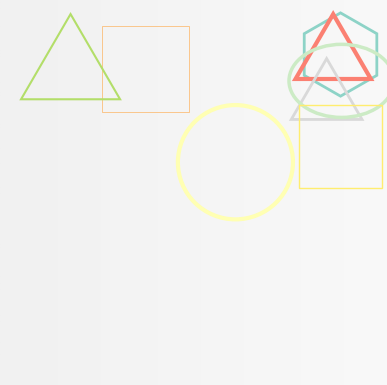[{"shape": "hexagon", "thickness": 2, "radius": 0.54, "center": [0.879, 0.858]}, {"shape": "circle", "thickness": 3, "radius": 0.74, "center": [0.608, 0.579]}, {"shape": "triangle", "thickness": 3, "radius": 0.56, "center": [0.86, 0.851]}, {"shape": "square", "thickness": 0.5, "radius": 0.56, "center": [0.376, 0.821]}, {"shape": "triangle", "thickness": 1.5, "radius": 0.74, "center": [0.182, 0.816]}, {"shape": "triangle", "thickness": 2, "radius": 0.53, "center": [0.843, 0.742]}, {"shape": "oval", "thickness": 2.5, "radius": 0.68, "center": [0.881, 0.79]}, {"shape": "square", "thickness": 1, "radius": 0.53, "center": [0.878, 0.62]}]